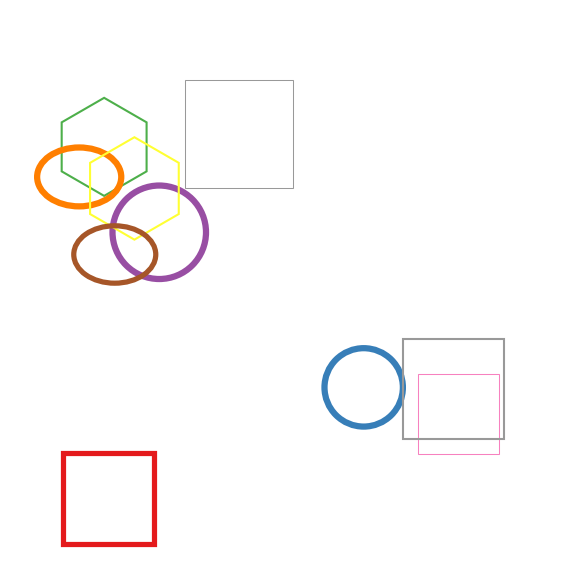[{"shape": "square", "thickness": 2.5, "radius": 0.4, "center": [0.188, 0.136]}, {"shape": "circle", "thickness": 3, "radius": 0.34, "center": [0.63, 0.328]}, {"shape": "hexagon", "thickness": 1, "radius": 0.42, "center": [0.18, 0.745]}, {"shape": "circle", "thickness": 3, "radius": 0.4, "center": [0.276, 0.597]}, {"shape": "oval", "thickness": 3, "radius": 0.36, "center": [0.137, 0.693]}, {"shape": "hexagon", "thickness": 1, "radius": 0.44, "center": [0.233, 0.673]}, {"shape": "oval", "thickness": 2.5, "radius": 0.35, "center": [0.199, 0.558]}, {"shape": "square", "thickness": 0.5, "radius": 0.35, "center": [0.794, 0.282]}, {"shape": "square", "thickness": 0.5, "radius": 0.47, "center": [0.414, 0.767]}, {"shape": "square", "thickness": 1, "radius": 0.44, "center": [0.785, 0.326]}]